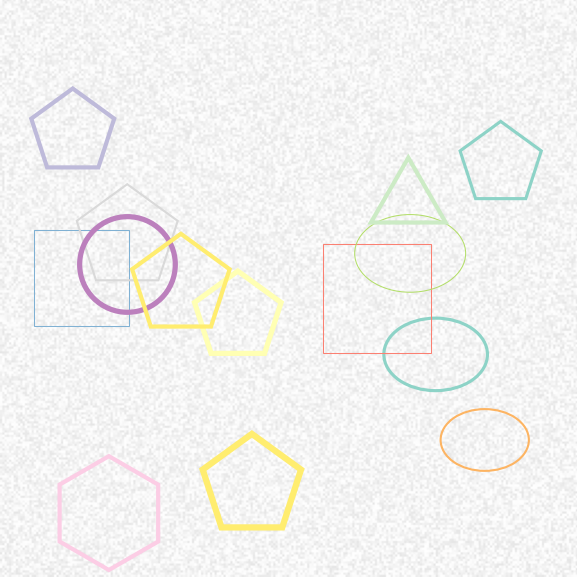[{"shape": "oval", "thickness": 1.5, "radius": 0.45, "center": [0.754, 0.385]}, {"shape": "pentagon", "thickness": 1.5, "radius": 0.37, "center": [0.867, 0.715]}, {"shape": "pentagon", "thickness": 2.5, "radius": 0.39, "center": [0.412, 0.451]}, {"shape": "pentagon", "thickness": 2, "radius": 0.38, "center": [0.126, 0.77]}, {"shape": "square", "thickness": 0.5, "radius": 0.47, "center": [0.653, 0.482]}, {"shape": "square", "thickness": 0.5, "radius": 0.41, "center": [0.141, 0.518]}, {"shape": "oval", "thickness": 1, "radius": 0.38, "center": [0.839, 0.237]}, {"shape": "oval", "thickness": 0.5, "radius": 0.48, "center": [0.71, 0.56]}, {"shape": "hexagon", "thickness": 2, "radius": 0.49, "center": [0.189, 0.111]}, {"shape": "pentagon", "thickness": 1, "radius": 0.46, "center": [0.22, 0.588]}, {"shape": "circle", "thickness": 2.5, "radius": 0.41, "center": [0.221, 0.541]}, {"shape": "triangle", "thickness": 2, "radius": 0.37, "center": [0.707, 0.651]}, {"shape": "pentagon", "thickness": 3, "radius": 0.45, "center": [0.436, 0.158]}, {"shape": "pentagon", "thickness": 2, "radius": 0.44, "center": [0.313, 0.506]}]